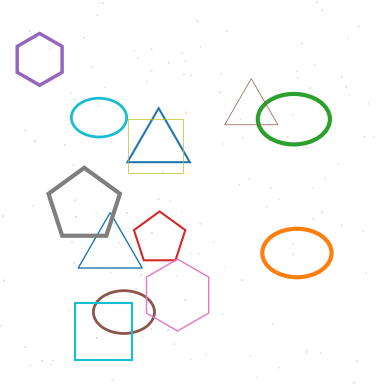[{"shape": "triangle", "thickness": 1.5, "radius": 0.47, "center": [0.412, 0.625]}, {"shape": "triangle", "thickness": 1, "radius": 0.48, "center": [0.286, 0.352]}, {"shape": "oval", "thickness": 3, "radius": 0.45, "center": [0.771, 0.343]}, {"shape": "oval", "thickness": 3, "radius": 0.47, "center": [0.763, 0.69]}, {"shape": "pentagon", "thickness": 1.5, "radius": 0.35, "center": [0.415, 0.381]}, {"shape": "hexagon", "thickness": 2.5, "radius": 0.34, "center": [0.103, 0.846]}, {"shape": "oval", "thickness": 2, "radius": 0.4, "center": [0.322, 0.189]}, {"shape": "triangle", "thickness": 0.5, "radius": 0.4, "center": [0.653, 0.716]}, {"shape": "hexagon", "thickness": 1, "radius": 0.47, "center": [0.461, 0.234]}, {"shape": "pentagon", "thickness": 3, "radius": 0.49, "center": [0.219, 0.467]}, {"shape": "square", "thickness": 0.5, "radius": 0.35, "center": [0.404, 0.621]}, {"shape": "square", "thickness": 1.5, "radius": 0.37, "center": [0.27, 0.14]}, {"shape": "oval", "thickness": 2, "radius": 0.36, "center": [0.257, 0.695]}]